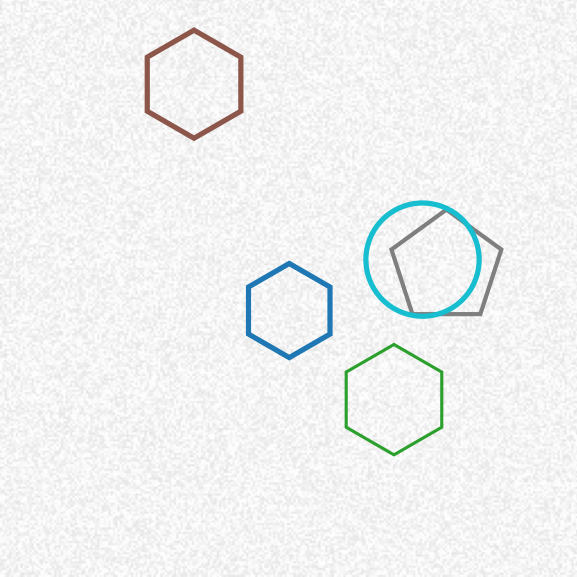[{"shape": "hexagon", "thickness": 2.5, "radius": 0.41, "center": [0.501, 0.461]}, {"shape": "hexagon", "thickness": 1.5, "radius": 0.48, "center": [0.682, 0.307]}, {"shape": "hexagon", "thickness": 2.5, "radius": 0.47, "center": [0.336, 0.853]}, {"shape": "pentagon", "thickness": 2, "radius": 0.5, "center": [0.773, 0.536]}, {"shape": "circle", "thickness": 2.5, "radius": 0.49, "center": [0.732, 0.55]}]